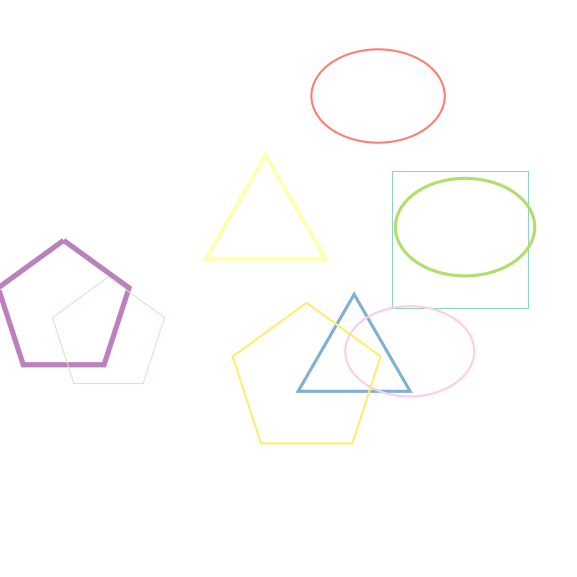[{"shape": "square", "thickness": 0.5, "radius": 0.59, "center": [0.796, 0.585]}, {"shape": "triangle", "thickness": 2, "radius": 0.6, "center": [0.46, 0.611]}, {"shape": "oval", "thickness": 1, "radius": 0.58, "center": [0.655, 0.833]}, {"shape": "triangle", "thickness": 1.5, "radius": 0.56, "center": [0.613, 0.378]}, {"shape": "oval", "thickness": 1.5, "radius": 0.6, "center": [0.805, 0.606]}, {"shape": "oval", "thickness": 1, "radius": 0.56, "center": [0.71, 0.391]}, {"shape": "pentagon", "thickness": 2.5, "radius": 0.6, "center": [0.11, 0.464]}, {"shape": "pentagon", "thickness": 0.5, "radius": 0.51, "center": [0.188, 0.418]}, {"shape": "pentagon", "thickness": 1, "radius": 0.67, "center": [0.531, 0.34]}]